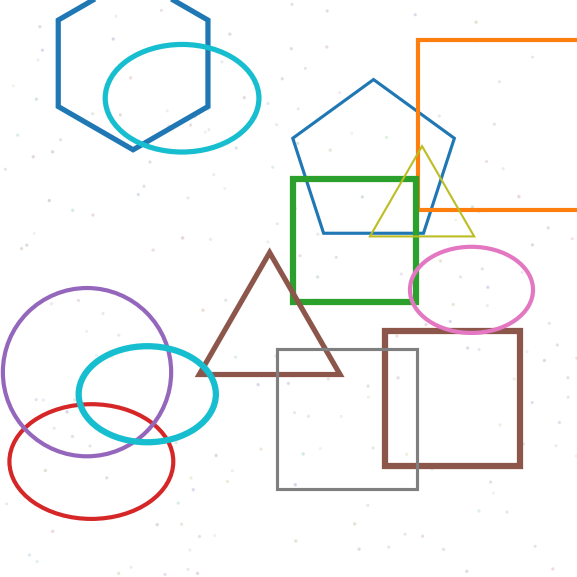[{"shape": "hexagon", "thickness": 2.5, "radius": 0.75, "center": [0.23, 0.889]}, {"shape": "pentagon", "thickness": 1.5, "radius": 0.74, "center": [0.647, 0.714]}, {"shape": "square", "thickness": 2, "radius": 0.74, "center": [0.872, 0.783]}, {"shape": "square", "thickness": 3, "radius": 0.53, "center": [0.614, 0.583]}, {"shape": "oval", "thickness": 2, "radius": 0.71, "center": [0.158, 0.2]}, {"shape": "circle", "thickness": 2, "radius": 0.73, "center": [0.151, 0.355]}, {"shape": "triangle", "thickness": 2.5, "radius": 0.7, "center": [0.467, 0.421]}, {"shape": "square", "thickness": 3, "radius": 0.59, "center": [0.783, 0.309]}, {"shape": "oval", "thickness": 2, "radius": 0.53, "center": [0.816, 0.497]}, {"shape": "square", "thickness": 1.5, "radius": 0.61, "center": [0.601, 0.273]}, {"shape": "triangle", "thickness": 1, "radius": 0.52, "center": [0.731, 0.642]}, {"shape": "oval", "thickness": 3, "radius": 0.59, "center": [0.255, 0.316]}, {"shape": "oval", "thickness": 2.5, "radius": 0.67, "center": [0.315, 0.829]}]